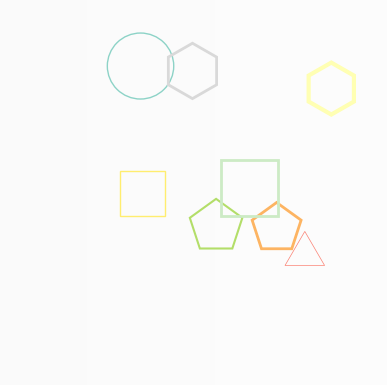[{"shape": "circle", "thickness": 1, "radius": 0.43, "center": [0.363, 0.828]}, {"shape": "hexagon", "thickness": 3, "radius": 0.34, "center": [0.855, 0.77]}, {"shape": "triangle", "thickness": 0.5, "radius": 0.29, "center": [0.787, 0.34]}, {"shape": "pentagon", "thickness": 2, "radius": 0.33, "center": [0.714, 0.408]}, {"shape": "pentagon", "thickness": 1.5, "radius": 0.36, "center": [0.558, 0.412]}, {"shape": "hexagon", "thickness": 2, "radius": 0.36, "center": [0.497, 0.816]}, {"shape": "square", "thickness": 2, "radius": 0.37, "center": [0.644, 0.512]}, {"shape": "square", "thickness": 1, "radius": 0.3, "center": [0.368, 0.497]}]